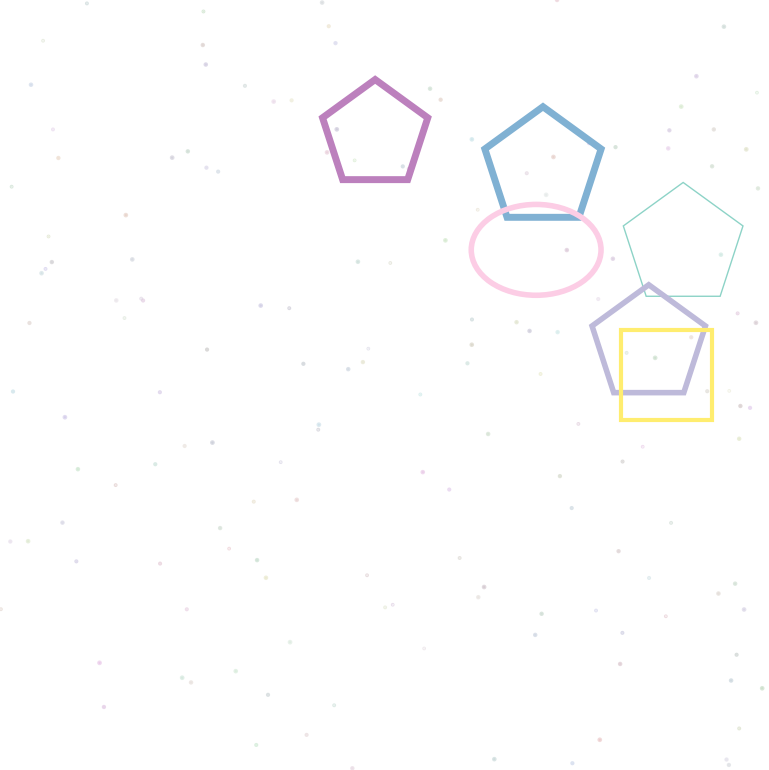[{"shape": "pentagon", "thickness": 0.5, "radius": 0.41, "center": [0.887, 0.681]}, {"shape": "pentagon", "thickness": 2, "radius": 0.39, "center": [0.843, 0.553]}, {"shape": "pentagon", "thickness": 2.5, "radius": 0.4, "center": [0.705, 0.782]}, {"shape": "oval", "thickness": 2, "radius": 0.42, "center": [0.696, 0.676]}, {"shape": "pentagon", "thickness": 2.5, "radius": 0.36, "center": [0.487, 0.825]}, {"shape": "square", "thickness": 1.5, "radius": 0.29, "center": [0.866, 0.513]}]